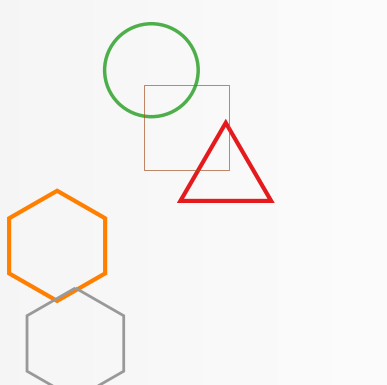[{"shape": "triangle", "thickness": 3, "radius": 0.68, "center": [0.583, 0.546]}, {"shape": "circle", "thickness": 2.5, "radius": 0.6, "center": [0.391, 0.818]}, {"shape": "hexagon", "thickness": 3, "radius": 0.72, "center": [0.147, 0.361]}, {"shape": "square", "thickness": 0.5, "radius": 0.55, "center": [0.481, 0.668]}, {"shape": "hexagon", "thickness": 2, "radius": 0.72, "center": [0.195, 0.108]}]